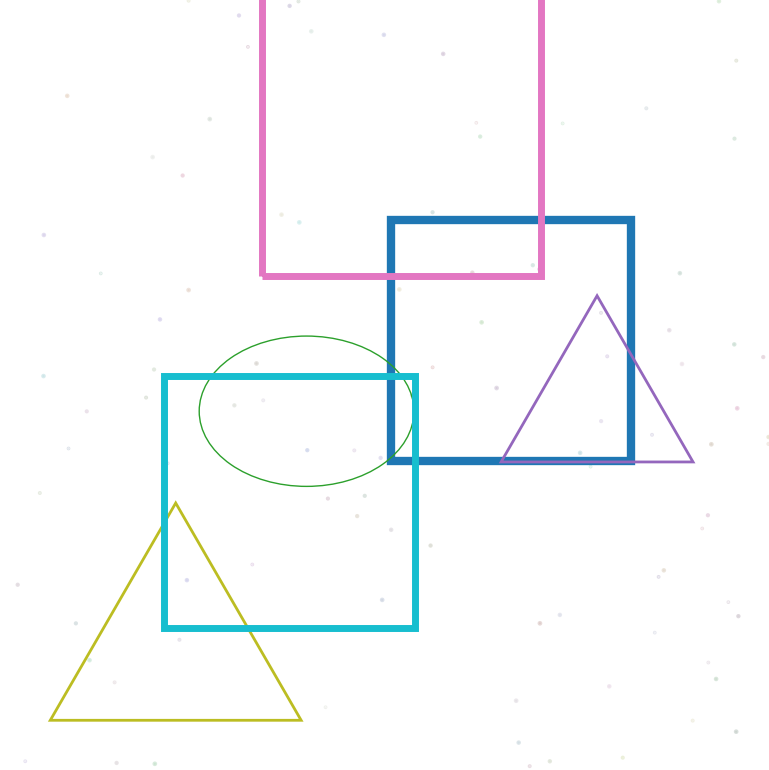[{"shape": "square", "thickness": 3, "radius": 0.78, "center": [0.664, 0.558]}, {"shape": "oval", "thickness": 0.5, "radius": 0.7, "center": [0.398, 0.466]}, {"shape": "triangle", "thickness": 1, "radius": 0.72, "center": [0.775, 0.472]}, {"shape": "square", "thickness": 2.5, "radius": 0.91, "center": [0.522, 0.822]}, {"shape": "triangle", "thickness": 1, "radius": 0.94, "center": [0.228, 0.159]}, {"shape": "square", "thickness": 2.5, "radius": 0.82, "center": [0.376, 0.348]}]